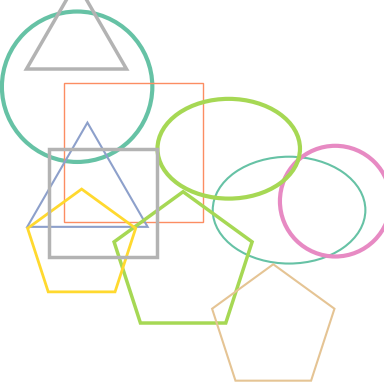[{"shape": "oval", "thickness": 1.5, "radius": 0.99, "center": [0.751, 0.454]}, {"shape": "circle", "thickness": 3, "radius": 0.98, "center": [0.2, 0.775]}, {"shape": "square", "thickness": 1, "radius": 0.9, "center": [0.348, 0.605]}, {"shape": "triangle", "thickness": 1.5, "radius": 0.9, "center": [0.227, 0.501]}, {"shape": "circle", "thickness": 3, "radius": 0.72, "center": [0.871, 0.478]}, {"shape": "pentagon", "thickness": 2.5, "radius": 0.94, "center": [0.476, 0.313]}, {"shape": "oval", "thickness": 3, "radius": 0.93, "center": [0.594, 0.614]}, {"shape": "pentagon", "thickness": 2, "radius": 0.74, "center": [0.212, 0.361]}, {"shape": "pentagon", "thickness": 1.5, "radius": 0.84, "center": [0.71, 0.146]}, {"shape": "square", "thickness": 2.5, "radius": 0.7, "center": [0.269, 0.474]}, {"shape": "triangle", "thickness": 2.5, "radius": 0.75, "center": [0.199, 0.896]}]